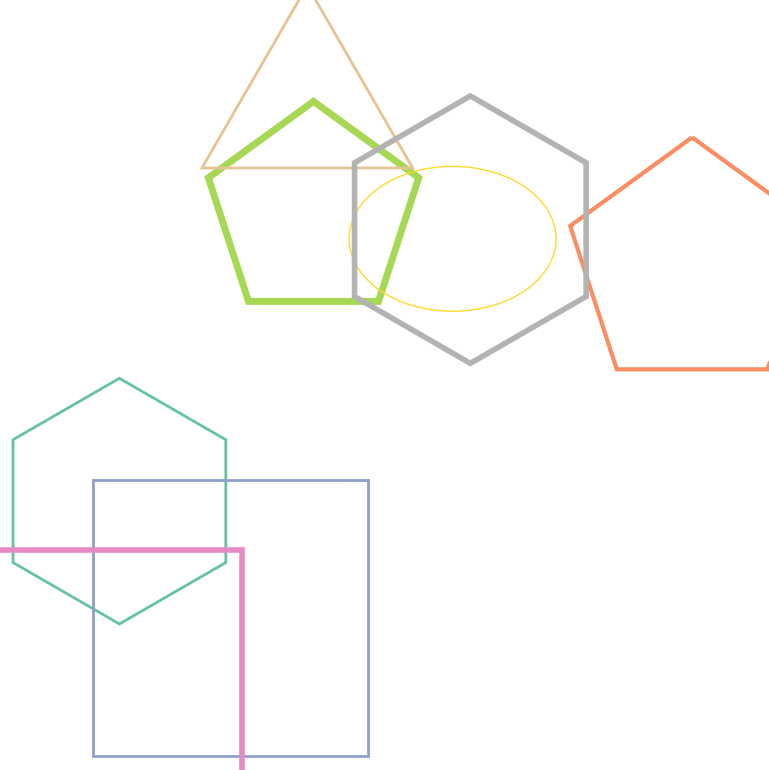[{"shape": "hexagon", "thickness": 1, "radius": 0.8, "center": [0.155, 0.349]}, {"shape": "pentagon", "thickness": 1.5, "radius": 0.83, "center": [0.899, 0.655]}, {"shape": "square", "thickness": 1, "radius": 0.89, "center": [0.3, 0.197]}, {"shape": "square", "thickness": 2, "radius": 0.91, "center": [0.131, 0.102]}, {"shape": "pentagon", "thickness": 2.5, "radius": 0.72, "center": [0.407, 0.725]}, {"shape": "oval", "thickness": 0.5, "radius": 0.67, "center": [0.588, 0.69]}, {"shape": "triangle", "thickness": 1, "radius": 0.79, "center": [0.399, 0.861]}, {"shape": "hexagon", "thickness": 2, "radius": 0.87, "center": [0.611, 0.702]}]